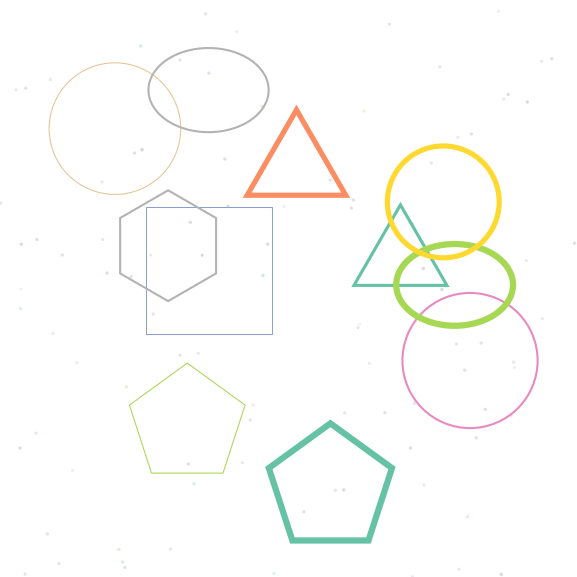[{"shape": "pentagon", "thickness": 3, "radius": 0.56, "center": [0.572, 0.154]}, {"shape": "triangle", "thickness": 1.5, "radius": 0.46, "center": [0.693, 0.551]}, {"shape": "triangle", "thickness": 2.5, "radius": 0.49, "center": [0.513, 0.71]}, {"shape": "square", "thickness": 0.5, "radius": 0.55, "center": [0.362, 0.531]}, {"shape": "circle", "thickness": 1, "radius": 0.59, "center": [0.814, 0.375]}, {"shape": "oval", "thickness": 3, "radius": 0.51, "center": [0.787, 0.506]}, {"shape": "pentagon", "thickness": 0.5, "radius": 0.53, "center": [0.324, 0.265]}, {"shape": "circle", "thickness": 2.5, "radius": 0.48, "center": [0.768, 0.65]}, {"shape": "circle", "thickness": 0.5, "radius": 0.57, "center": [0.199, 0.776]}, {"shape": "hexagon", "thickness": 1, "radius": 0.48, "center": [0.291, 0.574]}, {"shape": "oval", "thickness": 1, "radius": 0.52, "center": [0.361, 0.843]}]